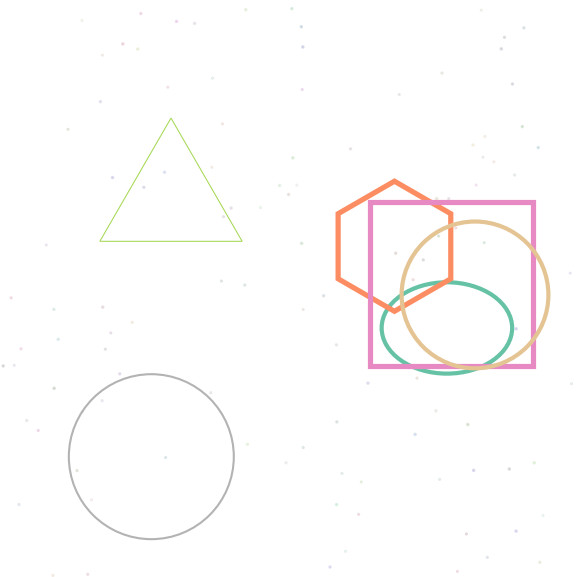[{"shape": "oval", "thickness": 2, "radius": 0.56, "center": [0.774, 0.431]}, {"shape": "hexagon", "thickness": 2.5, "radius": 0.56, "center": [0.683, 0.573]}, {"shape": "square", "thickness": 2.5, "radius": 0.71, "center": [0.782, 0.507]}, {"shape": "triangle", "thickness": 0.5, "radius": 0.71, "center": [0.296, 0.652]}, {"shape": "circle", "thickness": 2, "radius": 0.64, "center": [0.823, 0.488]}, {"shape": "circle", "thickness": 1, "radius": 0.71, "center": [0.262, 0.208]}]